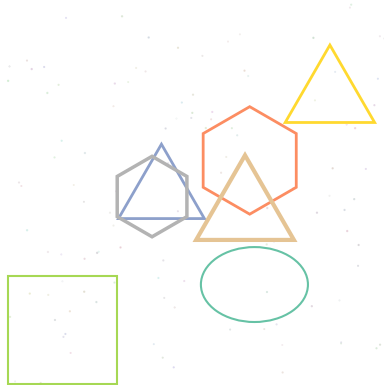[{"shape": "oval", "thickness": 1.5, "radius": 0.7, "center": [0.661, 0.261]}, {"shape": "hexagon", "thickness": 2, "radius": 0.7, "center": [0.649, 0.583]}, {"shape": "triangle", "thickness": 2, "radius": 0.64, "center": [0.419, 0.497]}, {"shape": "square", "thickness": 1.5, "radius": 0.7, "center": [0.162, 0.143]}, {"shape": "triangle", "thickness": 2, "radius": 0.67, "center": [0.857, 0.749]}, {"shape": "triangle", "thickness": 3, "radius": 0.73, "center": [0.636, 0.45]}, {"shape": "hexagon", "thickness": 2.5, "radius": 0.52, "center": [0.395, 0.49]}]